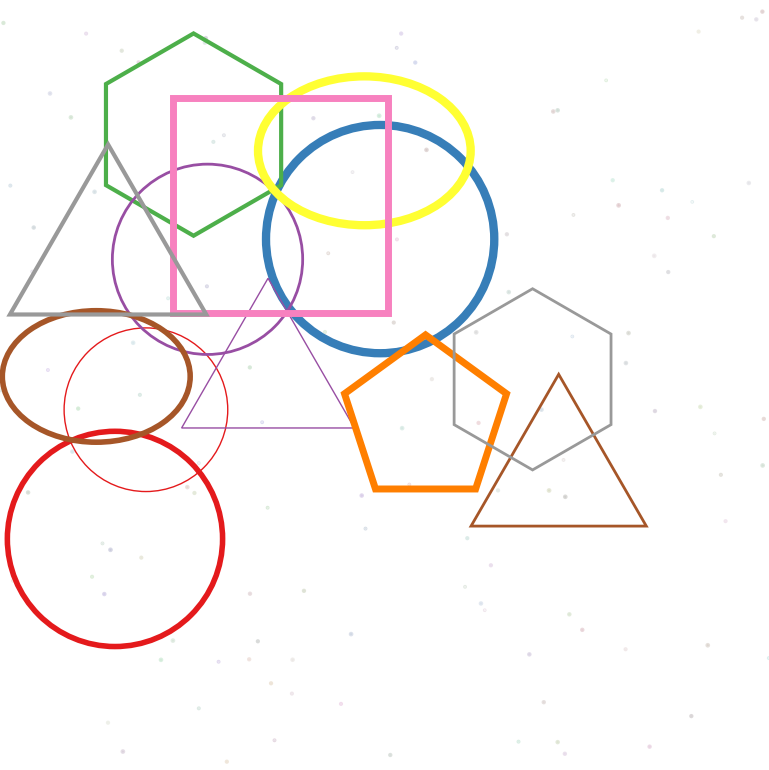[{"shape": "circle", "thickness": 2, "radius": 0.7, "center": [0.149, 0.3]}, {"shape": "circle", "thickness": 0.5, "radius": 0.53, "center": [0.19, 0.468]}, {"shape": "circle", "thickness": 3, "radius": 0.74, "center": [0.494, 0.689]}, {"shape": "hexagon", "thickness": 1.5, "radius": 0.66, "center": [0.251, 0.825]}, {"shape": "circle", "thickness": 1, "radius": 0.62, "center": [0.27, 0.663]}, {"shape": "triangle", "thickness": 0.5, "radius": 0.65, "center": [0.348, 0.509]}, {"shape": "pentagon", "thickness": 2.5, "radius": 0.55, "center": [0.553, 0.454]}, {"shape": "oval", "thickness": 3, "radius": 0.69, "center": [0.473, 0.804]}, {"shape": "oval", "thickness": 2, "radius": 0.61, "center": [0.125, 0.511]}, {"shape": "triangle", "thickness": 1, "radius": 0.66, "center": [0.726, 0.382]}, {"shape": "square", "thickness": 2.5, "radius": 0.7, "center": [0.364, 0.733]}, {"shape": "triangle", "thickness": 1.5, "radius": 0.74, "center": [0.14, 0.665]}, {"shape": "hexagon", "thickness": 1, "radius": 0.59, "center": [0.692, 0.507]}]